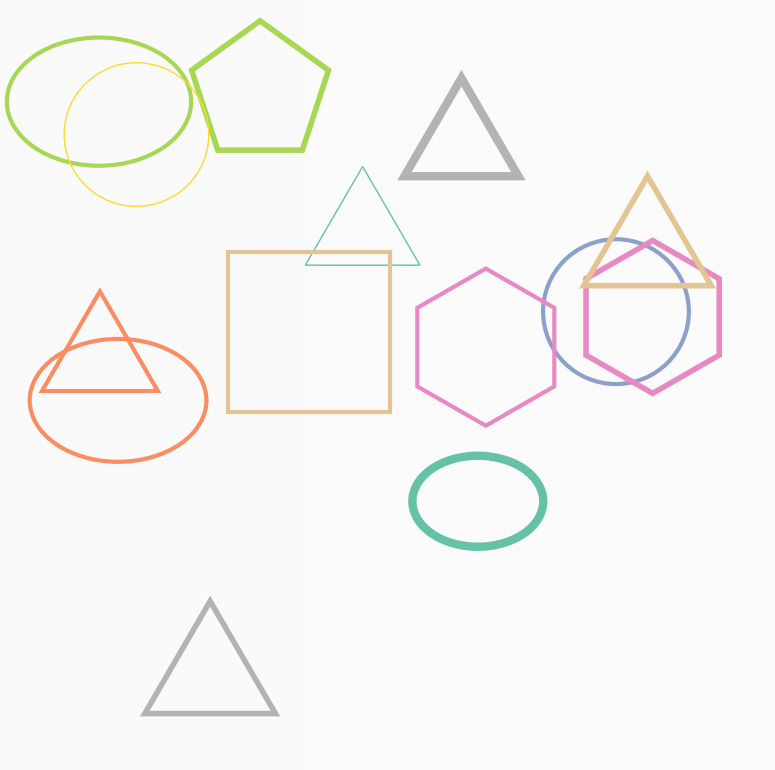[{"shape": "triangle", "thickness": 0.5, "radius": 0.43, "center": [0.468, 0.698]}, {"shape": "oval", "thickness": 3, "radius": 0.42, "center": [0.617, 0.349]}, {"shape": "oval", "thickness": 1.5, "radius": 0.57, "center": [0.152, 0.48]}, {"shape": "triangle", "thickness": 1.5, "radius": 0.43, "center": [0.129, 0.535]}, {"shape": "circle", "thickness": 1.5, "radius": 0.47, "center": [0.795, 0.595]}, {"shape": "hexagon", "thickness": 2, "radius": 0.5, "center": [0.842, 0.588]}, {"shape": "hexagon", "thickness": 1.5, "radius": 0.51, "center": [0.627, 0.549]}, {"shape": "pentagon", "thickness": 2, "radius": 0.46, "center": [0.336, 0.88]}, {"shape": "oval", "thickness": 1.5, "radius": 0.59, "center": [0.128, 0.868]}, {"shape": "circle", "thickness": 0.5, "radius": 0.47, "center": [0.176, 0.825]}, {"shape": "triangle", "thickness": 2, "radius": 0.47, "center": [0.836, 0.676]}, {"shape": "square", "thickness": 1.5, "radius": 0.52, "center": [0.399, 0.569]}, {"shape": "triangle", "thickness": 2, "radius": 0.49, "center": [0.271, 0.122]}, {"shape": "triangle", "thickness": 3, "radius": 0.42, "center": [0.595, 0.814]}]